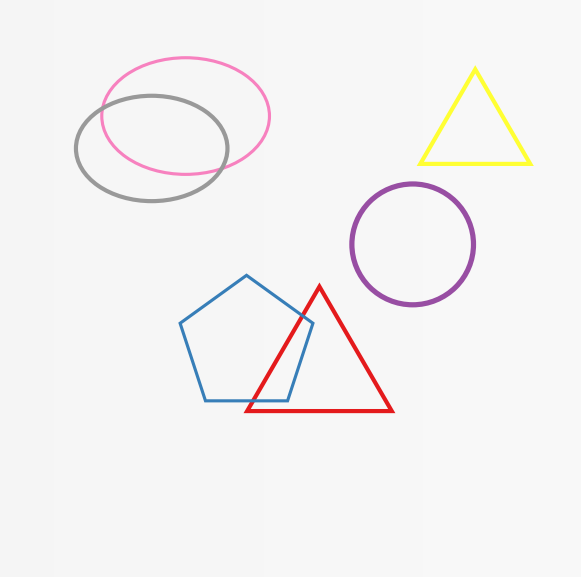[{"shape": "triangle", "thickness": 2, "radius": 0.72, "center": [0.55, 0.359]}, {"shape": "pentagon", "thickness": 1.5, "radius": 0.6, "center": [0.424, 0.402]}, {"shape": "circle", "thickness": 2.5, "radius": 0.52, "center": [0.71, 0.576]}, {"shape": "triangle", "thickness": 2, "radius": 0.55, "center": [0.818, 0.77]}, {"shape": "oval", "thickness": 1.5, "radius": 0.72, "center": [0.319, 0.798]}, {"shape": "oval", "thickness": 2, "radius": 0.65, "center": [0.261, 0.742]}]